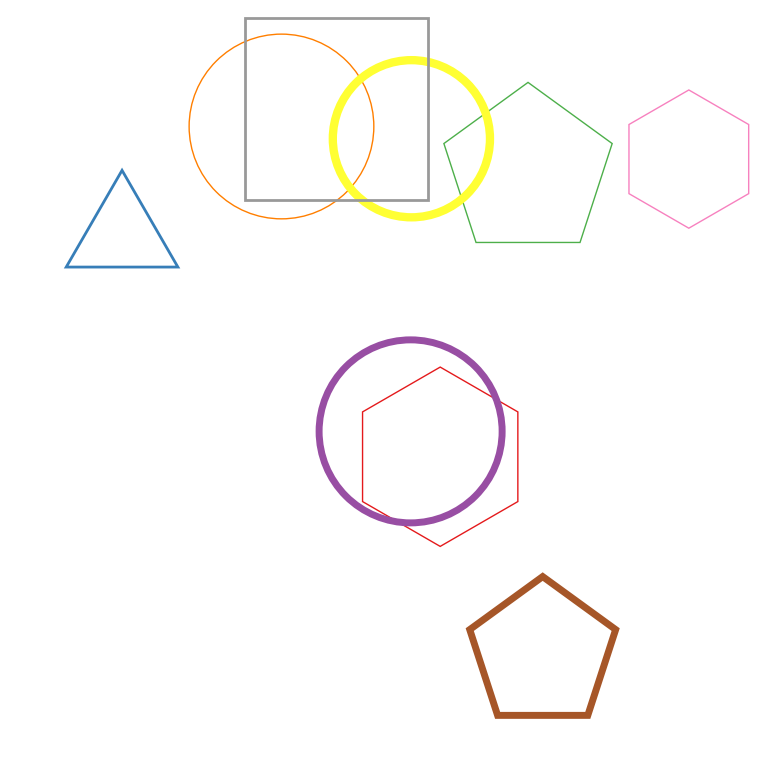[{"shape": "hexagon", "thickness": 0.5, "radius": 0.58, "center": [0.572, 0.407]}, {"shape": "triangle", "thickness": 1, "radius": 0.42, "center": [0.159, 0.695]}, {"shape": "pentagon", "thickness": 0.5, "radius": 0.57, "center": [0.686, 0.778]}, {"shape": "circle", "thickness": 2.5, "radius": 0.59, "center": [0.533, 0.44]}, {"shape": "circle", "thickness": 0.5, "radius": 0.6, "center": [0.366, 0.836]}, {"shape": "circle", "thickness": 3, "radius": 0.51, "center": [0.534, 0.82]}, {"shape": "pentagon", "thickness": 2.5, "radius": 0.5, "center": [0.705, 0.152]}, {"shape": "hexagon", "thickness": 0.5, "radius": 0.45, "center": [0.895, 0.793]}, {"shape": "square", "thickness": 1, "radius": 0.59, "center": [0.437, 0.859]}]